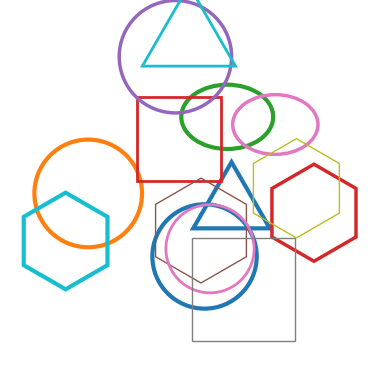[{"shape": "triangle", "thickness": 3, "radius": 0.57, "center": [0.601, 0.464]}, {"shape": "circle", "thickness": 3, "radius": 0.68, "center": [0.531, 0.334]}, {"shape": "circle", "thickness": 3, "radius": 0.7, "center": [0.229, 0.498]}, {"shape": "oval", "thickness": 3, "radius": 0.6, "center": [0.59, 0.697]}, {"shape": "square", "thickness": 2, "radius": 0.54, "center": [0.465, 0.639]}, {"shape": "hexagon", "thickness": 2.5, "radius": 0.63, "center": [0.816, 0.447]}, {"shape": "circle", "thickness": 2.5, "radius": 0.73, "center": [0.456, 0.853]}, {"shape": "hexagon", "thickness": 1, "radius": 0.68, "center": [0.522, 0.401]}, {"shape": "circle", "thickness": 2, "radius": 0.57, "center": [0.545, 0.354]}, {"shape": "oval", "thickness": 2.5, "radius": 0.55, "center": [0.715, 0.677]}, {"shape": "square", "thickness": 1, "radius": 0.67, "center": [0.633, 0.249]}, {"shape": "hexagon", "thickness": 1, "radius": 0.64, "center": [0.77, 0.511]}, {"shape": "hexagon", "thickness": 3, "radius": 0.63, "center": [0.17, 0.374]}, {"shape": "triangle", "thickness": 2, "radius": 0.7, "center": [0.491, 0.898]}]